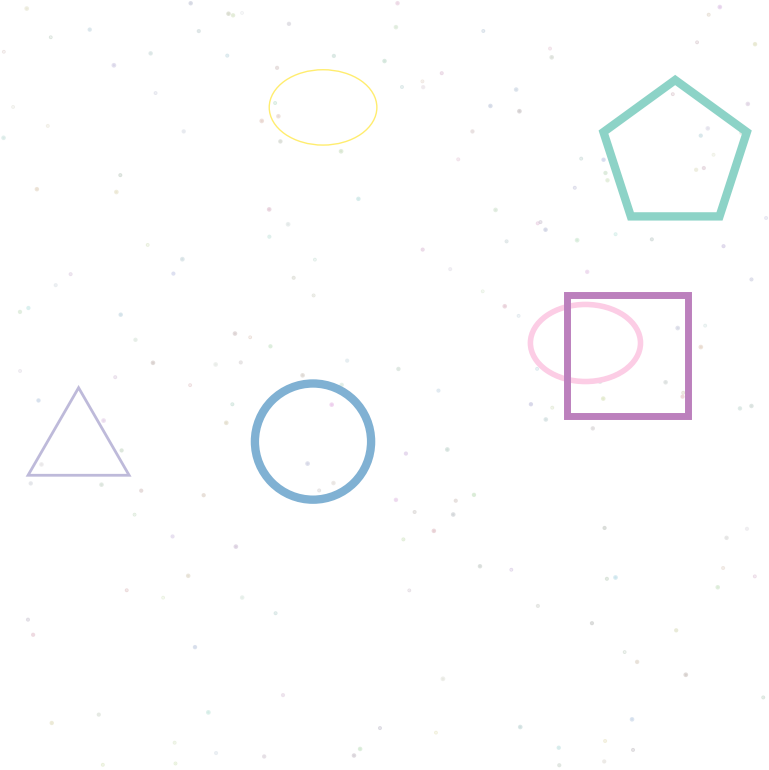[{"shape": "pentagon", "thickness": 3, "radius": 0.49, "center": [0.877, 0.798]}, {"shape": "triangle", "thickness": 1, "radius": 0.38, "center": [0.102, 0.421]}, {"shape": "circle", "thickness": 3, "radius": 0.38, "center": [0.407, 0.427]}, {"shape": "oval", "thickness": 2, "radius": 0.36, "center": [0.76, 0.555]}, {"shape": "square", "thickness": 2.5, "radius": 0.39, "center": [0.815, 0.538]}, {"shape": "oval", "thickness": 0.5, "radius": 0.35, "center": [0.42, 0.861]}]